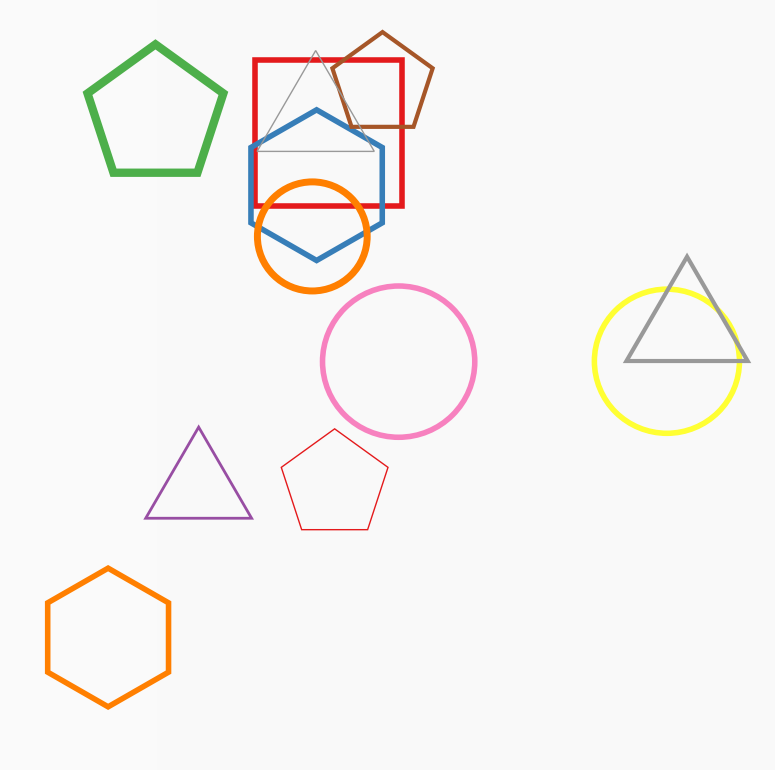[{"shape": "square", "thickness": 2, "radius": 0.48, "center": [0.424, 0.827]}, {"shape": "pentagon", "thickness": 0.5, "radius": 0.36, "center": [0.432, 0.371]}, {"shape": "hexagon", "thickness": 2, "radius": 0.49, "center": [0.409, 0.76]}, {"shape": "pentagon", "thickness": 3, "radius": 0.46, "center": [0.201, 0.85]}, {"shape": "triangle", "thickness": 1, "radius": 0.39, "center": [0.256, 0.366]}, {"shape": "circle", "thickness": 2.5, "radius": 0.35, "center": [0.403, 0.693]}, {"shape": "hexagon", "thickness": 2, "radius": 0.45, "center": [0.14, 0.172]}, {"shape": "circle", "thickness": 2, "radius": 0.47, "center": [0.861, 0.531]}, {"shape": "pentagon", "thickness": 1.5, "radius": 0.34, "center": [0.494, 0.89]}, {"shape": "circle", "thickness": 2, "radius": 0.49, "center": [0.514, 0.53]}, {"shape": "triangle", "thickness": 1.5, "radius": 0.45, "center": [0.887, 0.576]}, {"shape": "triangle", "thickness": 0.5, "radius": 0.44, "center": [0.407, 0.847]}]